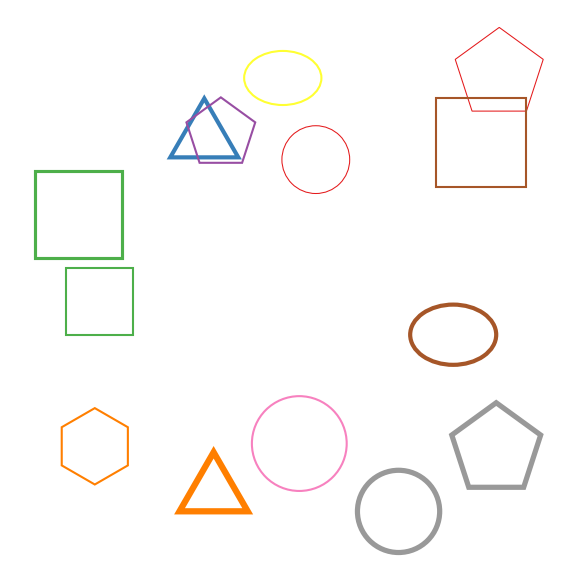[{"shape": "circle", "thickness": 0.5, "radius": 0.29, "center": [0.547, 0.723]}, {"shape": "pentagon", "thickness": 0.5, "radius": 0.4, "center": [0.864, 0.872]}, {"shape": "triangle", "thickness": 2, "radius": 0.34, "center": [0.354, 0.761]}, {"shape": "square", "thickness": 1, "radius": 0.29, "center": [0.172, 0.477]}, {"shape": "square", "thickness": 1.5, "radius": 0.38, "center": [0.137, 0.628]}, {"shape": "pentagon", "thickness": 1, "radius": 0.31, "center": [0.382, 0.768]}, {"shape": "hexagon", "thickness": 1, "radius": 0.33, "center": [0.164, 0.226]}, {"shape": "triangle", "thickness": 3, "radius": 0.34, "center": [0.37, 0.148]}, {"shape": "oval", "thickness": 1, "radius": 0.33, "center": [0.49, 0.864]}, {"shape": "oval", "thickness": 2, "radius": 0.37, "center": [0.785, 0.42]}, {"shape": "square", "thickness": 1, "radius": 0.39, "center": [0.833, 0.752]}, {"shape": "circle", "thickness": 1, "radius": 0.41, "center": [0.518, 0.231]}, {"shape": "circle", "thickness": 2.5, "radius": 0.36, "center": [0.69, 0.114]}, {"shape": "pentagon", "thickness": 2.5, "radius": 0.4, "center": [0.859, 0.221]}]